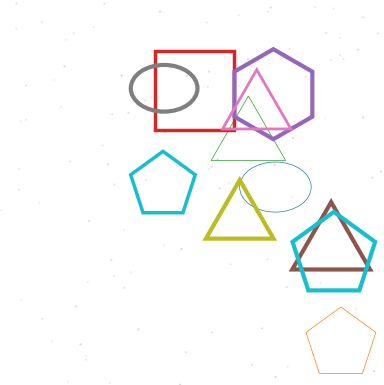[{"shape": "oval", "thickness": 0.5, "radius": 0.46, "center": [0.715, 0.514]}, {"shape": "pentagon", "thickness": 0.5, "radius": 0.48, "center": [0.886, 0.107]}, {"shape": "triangle", "thickness": 0.5, "radius": 0.56, "center": [0.645, 0.639]}, {"shape": "square", "thickness": 2.5, "radius": 0.51, "center": [0.505, 0.765]}, {"shape": "hexagon", "thickness": 3, "radius": 0.58, "center": [0.71, 0.755]}, {"shape": "triangle", "thickness": 3, "radius": 0.58, "center": [0.86, 0.358]}, {"shape": "triangle", "thickness": 2, "radius": 0.51, "center": [0.667, 0.716]}, {"shape": "oval", "thickness": 3, "radius": 0.43, "center": [0.426, 0.771]}, {"shape": "triangle", "thickness": 3, "radius": 0.51, "center": [0.623, 0.431]}, {"shape": "pentagon", "thickness": 3, "radius": 0.56, "center": [0.867, 0.337]}, {"shape": "pentagon", "thickness": 2.5, "radius": 0.44, "center": [0.423, 0.519]}]